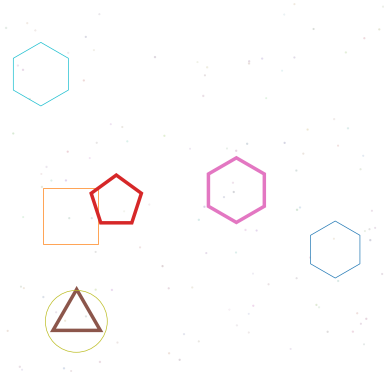[{"shape": "hexagon", "thickness": 0.5, "radius": 0.37, "center": [0.871, 0.352]}, {"shape": "square", "thickness": 0.5, "radius": 0.36, "center": [0.184, 0.439]}, {"shape": "pentagon", "thickness": 2.5, "radius": 0.34, "center": [0.302, 0.477]}, {"shape": "triangle", "thickness": 2.5, "radius": 0.36, "center": [0.199, 0.177]}, {"shape": "hexagon", "thickness": 2.5, "radius": 0.42, "center": [0.614, 0.506]}, {"shape": "circle", "thickness": 0.5, "radius": 0.4, "center": [0.198, 0.165]}, {"shape": "hexagon", "thickness": 0.5, "radius": 0.41, "center": [0.106, 0.807]}]